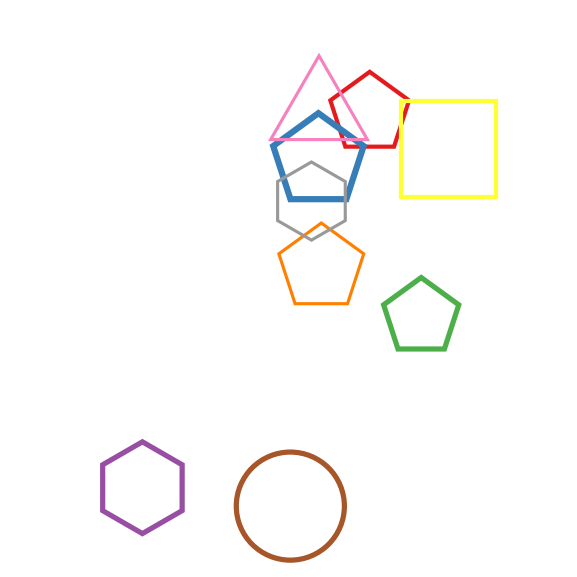[{"shape": "pentagon", "thickness": 2, "radius": 0.36, "center": [0.64, 0.803]}, {"shape": "pentagon", "thickness": 3, "radius": 0.41, "center": [0.551, 0.721]}, {"shape": "pentagon", "thickness": 2.5, "radius": 0.34, "center": [0.729, 0.45]}, {"shape": "hexagon", "thickness": 2.5, "radius": 0.4, "center": [0.247, 0.155]}, {"shape": "pentagon", "thickness": 1.5, "radius": 0.39, "center": [0.556, 0.536]}, {"shape": "square", "thickness": 2, "radius": 0.41, "center": [0.777, 0.742]}, {"shape": "circle", "thickness": 2.5, "radius": 0.47, "center": [0.503, 0.123]}, {"shape": "triangle", "thickness": 1.5, "radius": 0.48, "center": [0.552, 0.806]}, {"shape": "hexagon", "thickness": 1.5, "radius": 0.34, "center": [0.539, 0.651]}]